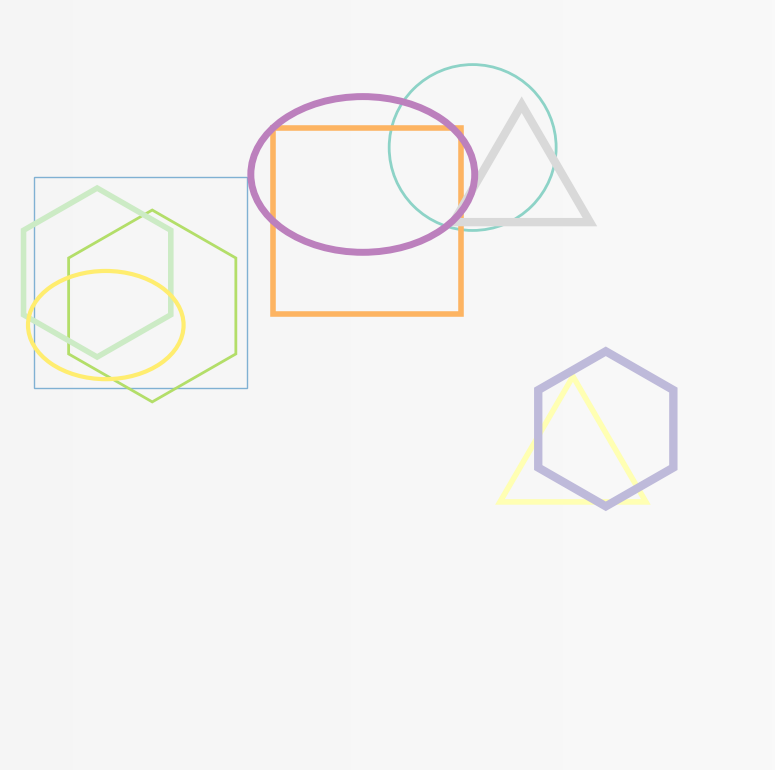[{"shape": "circle", "thickness": 1, "radius": 0.54, "center": [0.61, 0.808]}, {"shape": "triangle", "thickness": 2, "radius": 0.54, "center": [0.739, 0.403]}, {"shape": "hexagon", "thickness": 3, "radius": 0.5, "center": [0.782, 0.443]}, {"shape": "square", "thickness": 0.5, "radius": 0.69, "center": [0.181, 0.633]}, {"shape": "square", "thickness": 2, "radius": 0.61, "center": [0.474, 0.713]}, {"shape": "hexagon", "thickness": 1, "radius": 0.62, "center": [0.196, 0.603]}, {"shape": "triangle", "thickness": 3, "radius": 0.51, "center": [0.673, 0.762]}, {"shape": "oval", "thickness": 2.5, "radius": 0.72, "center": [0.468, 0.773]}, {"shape": "hexagon", "thickness": 2, "radius": 0.55, "center": [0.125, 0.646]}, {"shape": "oval", "thickness": 1.5, "radius": 0.5, "center": [0.137, 0.578]}]